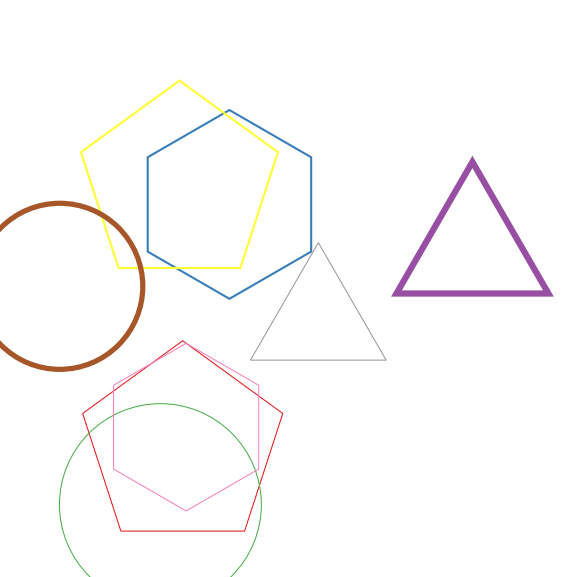[{"shape": "pentagon", "thickness": 0.5, "radius": 0.91, "center": [0.316, 0.227]}, {"shape": "hexagon", "thickness": 1, "radius": 0.82, "center": [0.397, 0.645]}, {"shape": "circle", "thickness": 0.5, "radius": 0.87, "center": [0.278, 0.125]}, {"shape": "triangle", "thickness": 3, "radius": 0.76, "center": [0.818, 0.567]}, {"shape": "pentagon", "thickness": 1, "radius": 0.9, "center": [0.311, 0.68]}, {"shape": "circle", "thickness": 2.5, "radius": 0.72, "center": [0.103, 0.503]}, {"shape": "hexagon", "thickness": 0.5, "radius": 0.73, "center": [0.322, 0.259]}, {"shape": "triangle", "thickness": 0.5, "radius": 0.68, "center": [0.551, 0.443]}]